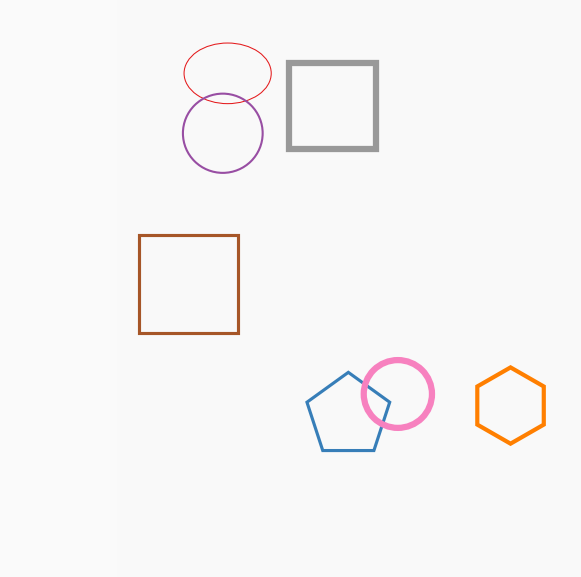[{"shape": "oval", "thickness": 0.5, "radius": 0.37, "center": [0.392, 0.872]}, {"shape": "pentagon", "thickness": 1.5, "radius": 0.37, "center": [0.599, 0.28]}, {"shape": "circle", "thickness": 1, "radius": 0.34, "center": [0.383, 0.768]}, {"shape": "hexagon", "thickness": 2, "radius": 0.33, "center": [0.878, 0.297]}, {"shape": "square", "thickness": 1.5, "radius": 0.42, "center": [0.324, 0.507]}, {"shape": "circle", "thickness": 3, "radius": 0.29, "center": [0.684, 0.317]}, {"shape": "square", "thickness": 3, "radius": 0.37, "center": [0.572, 0.815]}]